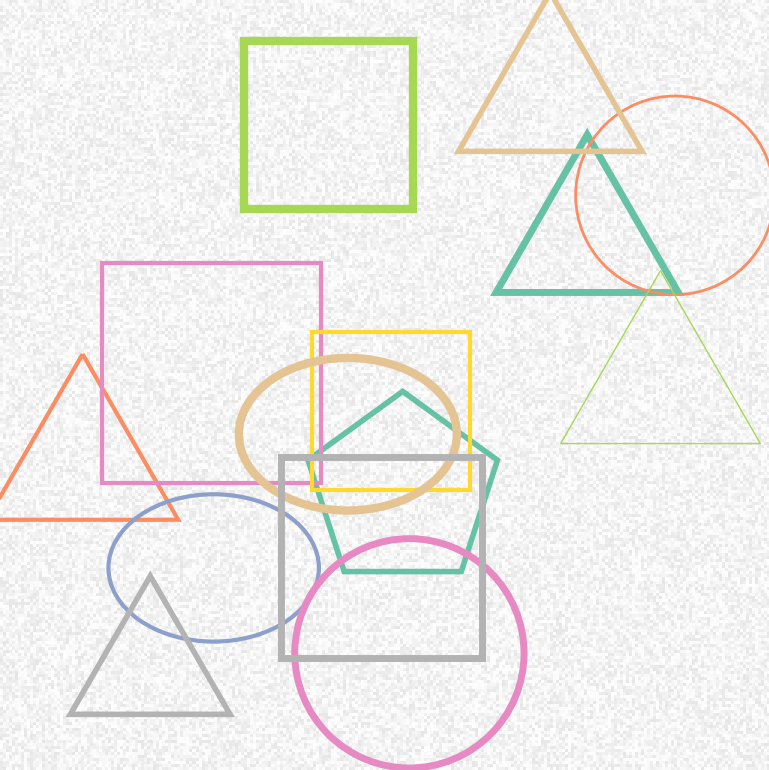[{"shape": "pentagon", "thickness": 2, "radius": 0.65, "center": [0.523, 0.362]}, {"shape": "triangle", "thickness": 2.5, "radius": 0.68, "center": [0.763, 0.688]}, {"shape": "circle", "thickness": 1, "radius": 0.64, "center": [0.877, 0.746]}, {"shape": "triangle", "thickness": 1.5, "radius": 0.72, "center": [0.107, 0.397]}, {"shape": "oval", "thickness": 1.5, "radius": 0.68, "center": [0.277, 0.262]}, {"shape": "square", "thickness": 1.5, "radius": 0.71, "center": [0.274, 0.516]}, {"shape": "circle", "thickness": 2.5, "radius": 0.74, "center": [0.532, 0.152]}, {"shape": "square", "thickness": 3, "radius": 0.55, "center": [0.427, 0.838]}, {"shape": "triangle", "thickness": 0.5, "radius": 0.75, "center": [0.858, 0.499]}, {"shape": "square", "thickness": 1.5, "radius": 0.51, "center": [0.508, 0.466]}, {"shape": "triangle", "thickness": 2, "radius": 0.69, "center": [0.715, 0.872]}, {"shape": "oval", "thickness": 3, "radius": 0.71, "center": [0.452, 0.436]}, {"shape": "triangle", "thickness": 2, "radius": 0.6, "center": [0.195, 0.132]}, {"shape": "square", "thickness": 2.5, "radius": 0.65, "center": [0.495, 0.276]}]